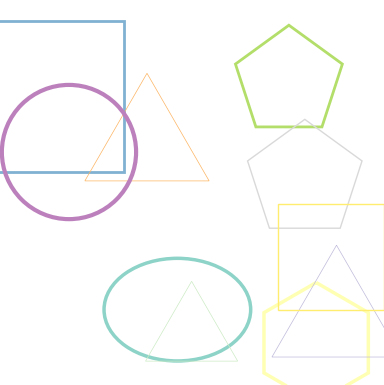[{"shape": "oval", "thickness": 2.5, "radius": 0.95, "center": [0.461, 0.196]}, {"shape": "hexagon", "thickness": 2.5, "radius": 0.78, "center": [0.821, 0.11]}, {"shape": "triangle", "thickness": 0.5, "radius": 0.97, "center": [0.874, 0.169]}, {"shape": "square", "thickness": 2, "radius": 0.98, "center": [0.128, 0.75]}, {"shape": "triangle", "thickness": 0.5, "radius": 0.93, "center": [0.382, 0.623]}, {"shape": "pentagon", "thickness": 2, "radius": 0.73, "center": [0.75, 0.788]}, {"shape": "pentagon", "thickness": 1, "radius": 0.78, "center": [0.792, 0.534]}, {"shape": "circle", "thickness": 3, "radius": 0.87, "center": [0.179, 0.605]}, {"shape": "triangle", "thickness": 0.5, "radius": 0.69, "center": [0.498, 0.131]}, {"shape": "square", "thickness": 1, "radius": 0.69, "center": [0.859, 0.333]}]